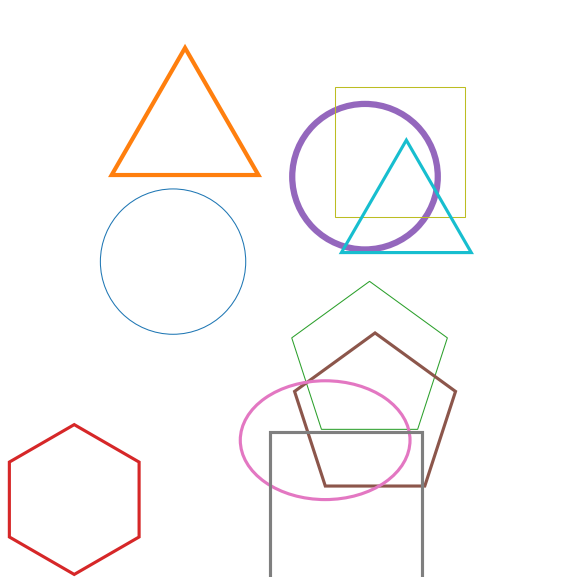[{"shape": "circle", "thickness": 0.5, "radius": 0.63, "center": [0.3, 0.546]}, {"shape": "triangle", "thickness": 2, "radius": 0.73, "center": [0.32, 0.769]}, {"shape": "pentagon", "thickness": 0.5, "radius": 0.71, "center": [0.64, 0.37]}, {"shape": "hexagon", "thickness": 1.5, "radius": 0.65, "center": [0.129, 0.134]}, {"shape": "circle", "thickness": 3, "radius": 0.63, "center": [0.632, 0.693]}, {"shape": "pentagon", "thickness": 1.5, "radius": 0.73, "center": [0.649, 0.276]}, {"shape": "oval", "thickness": 1.5, "radius": 0.73, "center": [0.563, 0.237]}, {"shape": "square", "thickness": 1.5, "radius": 0.66, "center": [0.599, 0.12]}, {"shape": "square", "thickness": 0.5, "radius": 0.56, "center": [0.693, 0.736]}, {"shape": "triangle", "thickness": 1.5, "radius": 0.65, "center": [0.704, 0.627]}]